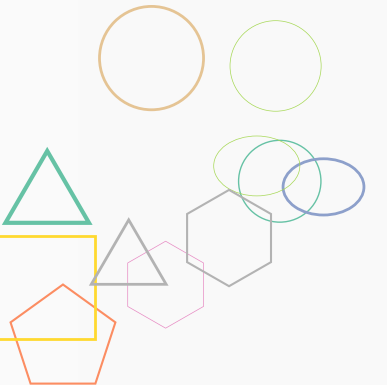[{"shape": "circle", "thickness": 1, "radius": 0.53, "center": [0.722, 0.529]}, {"shape": "triangle", "thickness": 3, "radius": 0.62, "center": [0.122, 0.483]}, {"shape": "pentagon", "thickness": 1.5, "radius": 0.71, "center": [0.163, 0.119]}, {"shape": "oval", "thickness": 2, "radius": 0.52, "center": [0.835, 0.515]}, {"shape": "hexagon", "thickness": 0.5, "radius": 0.56, "center": [0.427, 0.261]}, {"shape": "circle", "thickness": 0.5, "radius": 0.59, "center": [0.711, 0.829]}, {"shape": "oval", "thickness": 0.5, "radius": 0.56, "center": [0.663, 0.569]}, {"shape": "square", "thickness": 2, "radius": 0.67, "center": [0.111, 0.254]}, {"shape": "circle", "thickness": 2, "radius": 0.67, "center": [0.391, 0.849]}, {"shape": "triangle", "thickness": 2, "radius": 0.56, "center": [0.332, 0.317]}, {"shape": "hexagon", "thickness": 1.5, "radius": 0.63, "center": [0.591, 0.382]}]